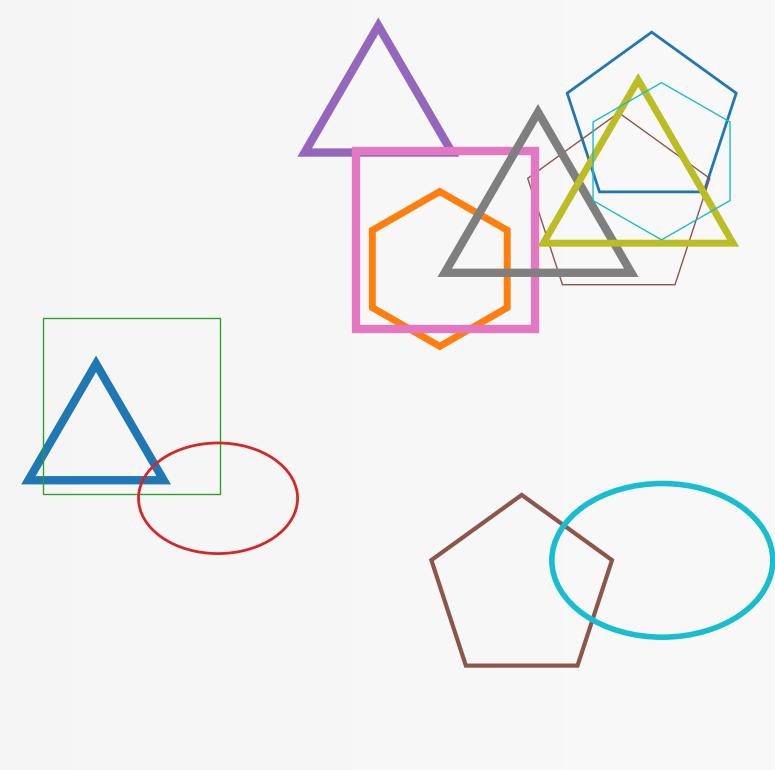[{"shape": "triangle", "thickness": 3, "radius": 0.5, "center": [0.124, 0.427]}, {"shape": "pentagon", "thickness": 1, "radius": 0.57, "center": [0.841, 0.844]}, {"shape": "hexagon", "thickness": 2.5, "radius": 0.5, "center": [0.567, 0.651]}, {"shape": "square", "thickness": 0.5, "radius": 0.57, "center": [0.17, 0.472]}, {"shape": "oval", "thickness": 1, "radius": 0.51, "center": [0.281, 0.353]}, {"shape": "triangle", "thickness": 3, "radius": 0.55, "center": [0.488, 0.857]}, {"shape": "pentagon", "thickness": 1.5, "radius": 0.61, "center": [0.673, 0.235]}, {"shape": "pentagon", "thickness": 0.5, "radius": 0.62, "center": [0.798, 0.73]}, {"shape": "square", "thickness": 3, "radius": 0.58, "center": [0.575, 0.688]}, {"shape": "triangle", "thickness": 3, "radius": 0.69, "center": [0.694, 0.715]}, {"shape": "triangle", "thickness": 2.5, "radius": 0.71, "center": [0.823, 0.755]}, {"shape": "oval", "thickness": 2, "radius": 0.71, "center": [0.855, 0.272]}, {"shape": "hexagon", "thickness": 0.5, "radius": 0.51, "center": [0.854, 0.791]}]